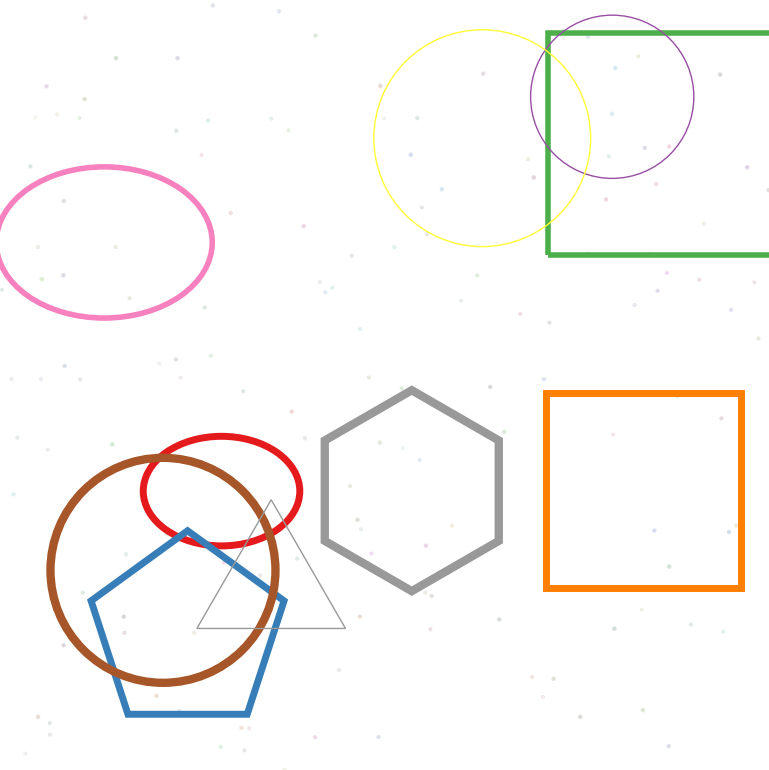[{"shape": "oval", "thickness": 2.5, "radius": 0.51, "center": [0.288, 0.362]}, {"shape": "pentagon", "thickness": 2.5, "radius": 0.66, "center": [0.244, 0.179]}, {"shape": "square", "thickness": 2, "radius": 0.72, "center": [0.856, 0.813]}, {"shape": "circle", "thickness": 0.5, "radius": 0.53, "center": [0.795, 0.874]}, {"shape": "square", "thickness": 2.5, "radius": 0.63, "center": [0.835, 0.363]}, {"shape": "circle", "thickness": 0.5, "radius": 0.7, "center": [0.626, 0.821]}, {"shape": "circle", "thickness": 3, "radius": 0.73, "center": [0.212, 0.259]}, {"shape": "oval", "thickness": 2, "radius": 0.7, "center": [0.135, 0.685]}, {"shape": "hexagon", "thickness": 3, "radius": 0.65, "center": [0.535, 0.363]}, {"shape": "triangle", "thickness": 0.5, "radius": 0.56, "center": [0.352, 0.24]}]